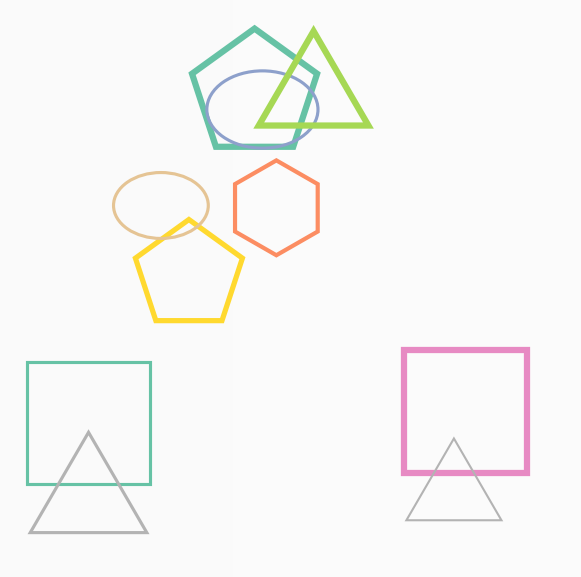[{"shape": "pentagon", "thickness": 3, "radius": 0.57, "center": [0.438, 0.837]}, {"shape": "square", "thickness": 1.5, "radius": 0.53, "center": [0.152, 0.267]}, {"shape": "hexagon", "thickness": 2, "radius": 0.41, "center": [0.475, 0.639]}, {"shape": "oval", "thickness": 1.5, "radius": 0.48, "center": [0.451, 0.809]}, {"shape": "square", "thickness": 3, "radius": 0.53, "center": [0.801, 0.287]}, {"shape": "triangle", "thickness": 3, "radius": 0.54, "center": [0.54, 0.836]}, {"shape": "pentagon", "thickness": 2.5, "radius": 0.48, "center": [0.325, 0.522]}, {"shape": "oval", "thickness": 1.5, "radius": 0.41, "center": [0.277, 0.643]}, {"shape": "triangle", "thickness": 1, "radius": 0.47, "center": [0.781, 0.145]}, {"shape": "triangle", "thickness": 1.5, "radius": 0.58, "center": [0.152, 0.135]}]